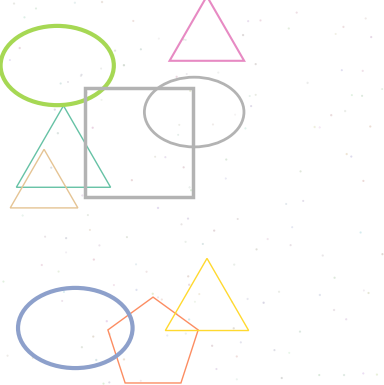[{"shape": "triangle", "thickness": 1, "radius": 0.71, "center": [0.165, 0.584]}, {"shape": "pentagon", "thickness": 1, "radius": 0.62, "center": [0.398, 0.105]}, {"shape": "oval", "thickness": 3, "radius": 0.74, "center": [0.196, 0.148]}, {"shape": "triangle", "thickness": 1.5, "radius": 0.56, "center": [0.537, 0.898]}, {"shape": "oval", "thickness": 3, "radius": 0.74, "center": [0.149, 0.83]}, {"shape": "triangle", "thickness": 1, "radius": 0.62, "center": [0.538, 0.204]}, {"shape": "triangle", "thickness": 1, "radius": 0.51, "center": [0.114, 0.511]}, {"shape": "oval", "thickness": 2, "radius": 0.65, "center": [0.504, 0.709]}, {"shape": "square", "thickness": 2.5, "radius": 0.71, "center": [0.361, 0.631]}]